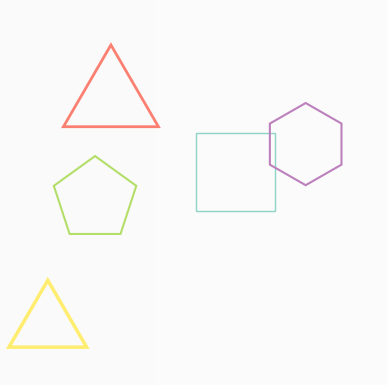[{"shape": "square", "thickness": 1, "radius": 0.51, "center": [0.608, 0.553]}, {"shape": "triangle", "thickness": 2, "radius": 0.71, "center": [0.286, 0.742]}, {"shape": "pentagon", "thickness": 1.5, "radius": 0.56, "center": [0.245, 0.483]}, {"shape": "hexagon", "thickness": 1.5, "radius": 0.53, "center": [0.789, 0.626]}, {"shape": "triangle", "thickness": 2.5, "radius": 0.58, "center": [0.123, 0.156]}]